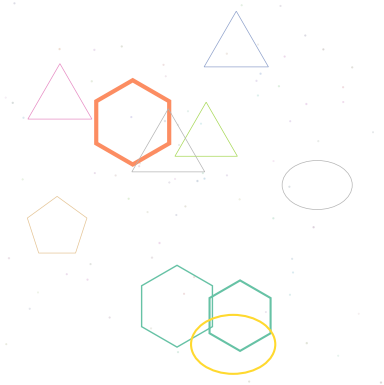[{"shape": "hexagon", "thickness": 1.5, "radius": 0.46, "center": [0.624, 0.18]}, {"shape": "hexagon", "thickness": 1, "radius": 0.53, "center": [0.46, 0.205]}, {"shape": "hexagon", "thickness": 3, "radius": 0.55, "center": [0.345, 0.682]}, {"shape": "triangle", "thickness": 0.5, "radius": 0.48, "center": [0.614, 0.874]}, {"shape": "triangle", "thickness": 0.5, "radius": 0.48, "center": [0.156, 0.739]}, {"shape": "triangle", "thickness": 0.5, "radius": 0.47, "center": [0.535, 0.641]}, {"shape": "oval", "thickness": 1.5, "radius": 0.55, "center": [0.606, 0.106]}, {"shape": "pentagon", "thickness": 0.5, "radius": 0.41, "center": [0.148, 0.409]}, {"shape": "triangle", "thickness": 0.5, "radius": 0.55, "center": [0.437, 0.608]}, {"shape": "oval", "thickness": 0.5, "radius": 0.46, "center": [0.824, 0.519]}]